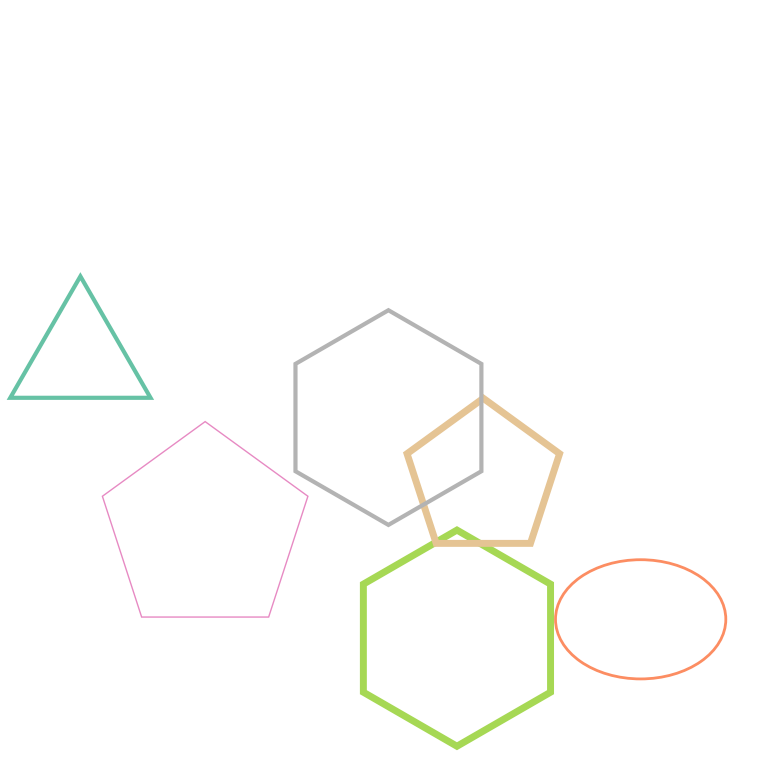[{"shape": "triangle", "thickness": 1.5, "radius": 0.53, "center": [0.104, 0.536]}, {"shape": "oval", "thickness": 1, "radius": 0.55, "center": [0.832, 0.196]}, {"shape": "pentagon", "thickness": 0.5, "radius": 0.7, "center": [0.266, 0.312]}, {"shape": "hexagon", "thickness": 2.5, "radius": 0.7, "center": [0.593, 0.171]}, {"shape": "pentagon", "thickness": 2.5, "radius": 0.52, "center": [0.628, 0.379]}, {"shape": "hexagon", "thickness": 1.5, "radius": 0.7, "center": [0.504, 0.458]}]